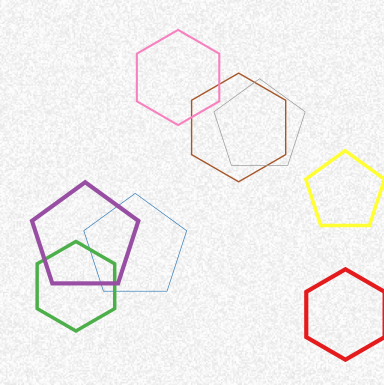[{"shape": "hexagon", "thickness": 3, "radius": 0.59, "center": [0.897, 0.183]}, {"shape": "pentagon", "thickness": 0.5, "radius": 0.7, "center": [0.351, 0.357]}, {"shape": "hexagon", "thickness": 2.5, "radius": 0.58, "center": [0.197, 0.257]}, {"shape": "pentagon", "thickness": 3, "radius": 0.73, "center": [0.221, 0.381]}, {"shape": "pentagon", "thickness": 2.5, "radius": 0.54, "center": [0.896, 0.501]}, {"shape": "hexagon", "thickness": 1, "radius": 0.71, "center": [0.62, 0.669]}, {"shape": "hexagon", "thickness": 1.5, "radius": 0.62, "center": [0.463, 0.799]}, {"shape": "pentagon", "thickness": 0.5, "radius": 0.62, "center": [0.674, 0.671]}]